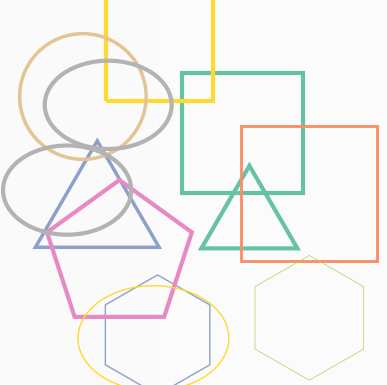[{"shape": "square", "thickness": 3, "radius": 0.78, "center": [0.625, 0.655]}, {"shape": "triangle", "thickness": 3, "radius": 0.72, "center": [0.644, 0.426]}, {"shape": "square", "thickness": 2, "radius": 0.88, "center": [0.798, 0.497]}, {"shape": "triangle", "thickness": 2.5, "radius": 0.92, "center": [0.251, 0.45]}, {"shape": "hexagon", "thickness": 1, "radius": 0.78, "center": [0.407, 0.13]}, {"shape": "pentagon", "thickness": 3, "radius": 0.98, "center": [0.308, 0.336]}, {"shape": "hexagon", "thickness": 0.5, "radius": 0.81, "center": [0.798, 0.174]}, {"shape": "oval", "thickness": 1, "radius": 0.97, "center": [0.396, 0.122]}, {"shape": "square", "thickness": 3, "radius": 0.69, "center": [0.411, 0.875]}, {"shape": "circle", "thickness": 2.5, "radius": 0.82, "center": [0.214, 0.749]}, {"shape": "oval", "thickness": 3, "radius": 0.82, "center": [0.279, 0.728]}, {"shape": "oval", "thickness": 3, "radius": 0.83, "center": [0.173, 0.506]}]